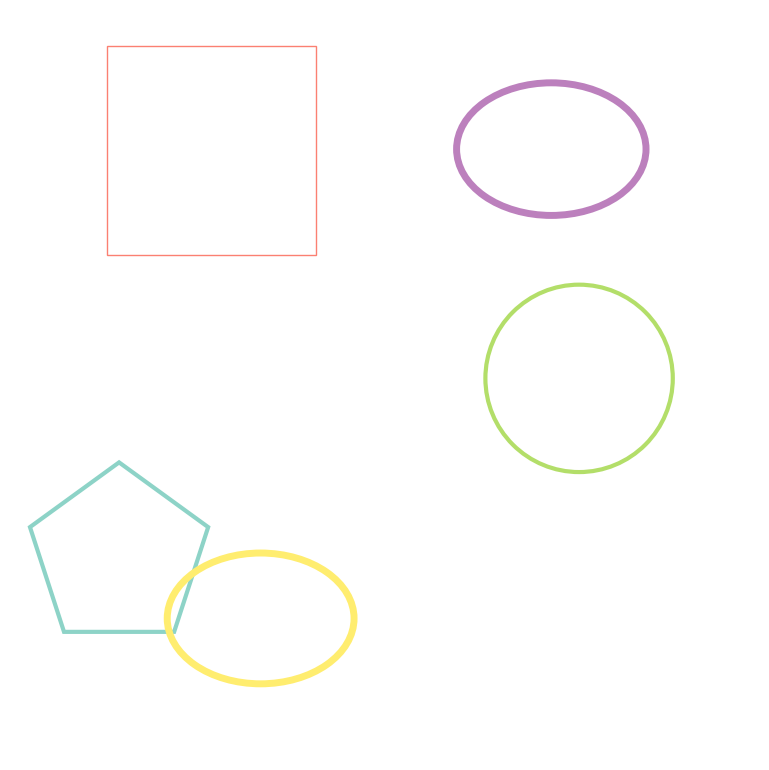[{"shape": "pentagon", "thickness": 1.5, "radius": 0.61, "center": [0.155, 0.278]}, {"shape": "square", "thickness": 0.5, "radius": 0.68, "center": [0.274, 0.804]}, {"shape": "circle", "thickness": 1.5, "radius": 0.61, "center": [0.752, 0.509]}, {"shape": "oval", "thickness": 2.5, "radius": 0.62, "center": [0.716, 0.806]}, {"shape": "oval", "thickness": 2.5, "radius": 0.61, "center": [0.338, 0.197]}]